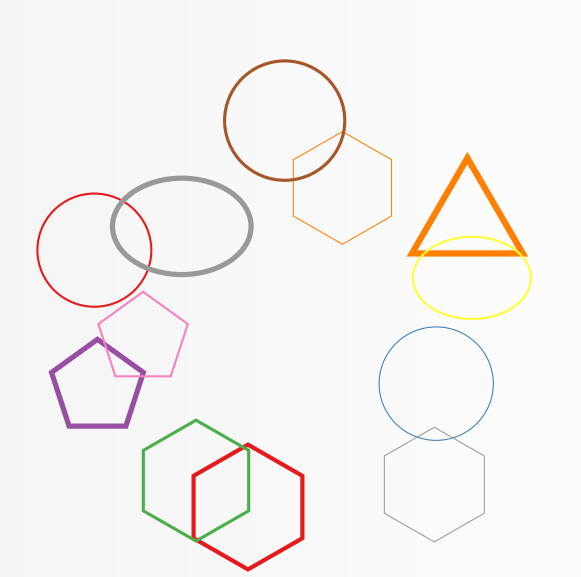[{"shape": "circle", "thickness": 1, "radius": 0.49, "center": [0.162, 0.566]}, {"shape": "hexagon", "thickness": 2, "radius": 0.54, "center": [0.427, 0.121]}, {"shape": "circle", "thickness": 0.5, "radius": 0.49, "center": [0.75, 0.335]}, {"shape": "hexagon", "thickness": 1.5, "radius": 0.52, "center": [0.337, 0.167]}, {"shape": "pentagon", "thickness": 2.5, "radius": 0.42, "center": [0.168, 0.328]}, {"shape": "triangle", "thickness": 3, "radius": 0.55, "center": [0.804, 0.615]}, {"shape": "hexagon", "thickness": 0.5, "radius": 0.49, "center": [0.589, 0.674]}, {"shape": "oval", "thickness": 1, "radius": 0.51, "center": [0.812, 0.518]}, {"shape": "circle", "thickness": 1.5, "radius": 0.52, "center": [0.49, 0.79]}, {"shape": "pentagon", "thickness": 1, "radius": 0.4, "center": [0.246, 0.413]}, {"shape": "oval", "thickness": 2.5, "radius": 0.6, "center": [0.313, 0.607]}, {"shape": "hexagon", "thickness": 0.5, "radius": 0.5, "center": [0.747, 0.16]}]